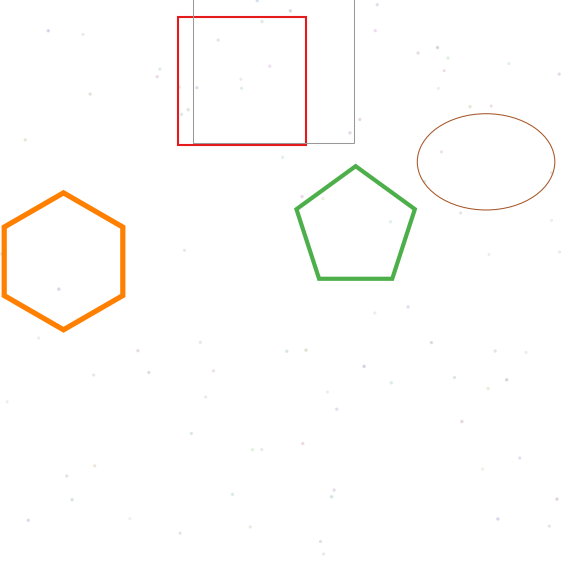[{"shape": "square", "thickness": 1, "radius": 0.56, "center": [0.419, 0.859]}, {"shape": "pentagon", "thickness": 2, "radius": 0.54, "center": [0.616, 0.604]}, {"shape": "hexagon", "thickness": 2.5, "radius": 0.59, "center": [0.11, 0.547]}, {"shape": "oval", "thickness": 0.5, "radius": 0.6, "center": [0.842, 0.719]}, {"shape": "square", "thickness": 0.5, "radius": 0.7, "center": [0.473, 0.891]}]